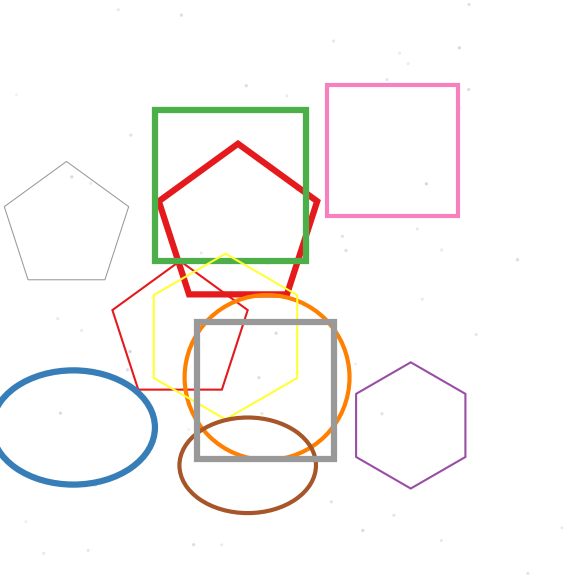[{"shape": "pentagon", "thickness": 3, "radius": 0.72, "center": [0.412, 0.606]}, {"shape": "pentagon", "thickness": 1, "radius": 0.62, "center": [0.312, 0.424]}, {"shape": "oval", "thickness": 3, "radius": 0.71, "center": [0.127, 0.259]}, {"shape": "square", "thickness": 3, "radius": 0.65, "center": [0.399, 0.678]}, {"shape": "hexagon", "thickness": 1, "radius": 0.55, "center": [0.711, 0.262]}, {"shape": "circle", "thickness": 2, "radius": 0.71, "center": [0.462, 0.345]}, {"shape": "hexagon", "thickness": 1, "radius": 0.72, "center": [0.39, 0.416]}, {"shape": "oval", "thickness": 2, "radius": 0.59, "center": [0.429, 0.193]}, {"shape": "square", "thickness": 2, "radius": 0.57, "center": [0.68, 0.739]}, {"shape": "pentagon", "thickness": 0.5, "radius": 0.57, "center": [0.115, 0.606]}, {"shape": "square", "thickness": 3, "radius": 0.59, "center": [0.46, 0.323]}]